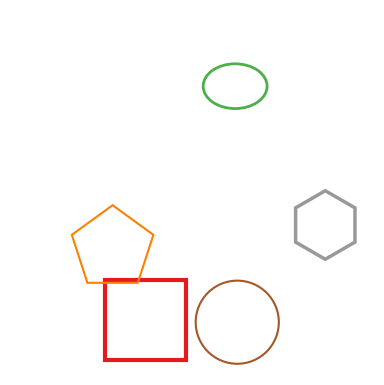[{"shape": "square", "thickness": 3, "radius": 0.52, "center": [0.378, 0.168]}, {"shape": "oval", "thickness": 2, "radius": 0.42, "center": [0.611, 0.776]}, {"shape": "pentagon", "thickness": 1.5, "radius": 0.56, "center": [0.292, 0.356]}, {"shape": "circle", "thickness": 1.5, "radius": 0.54, "center": [0.616, 0.163]}, {"shape": "hexagon", "thickness": 2.5, "radius": 0.45, "center": [0.845, 0.416]}]